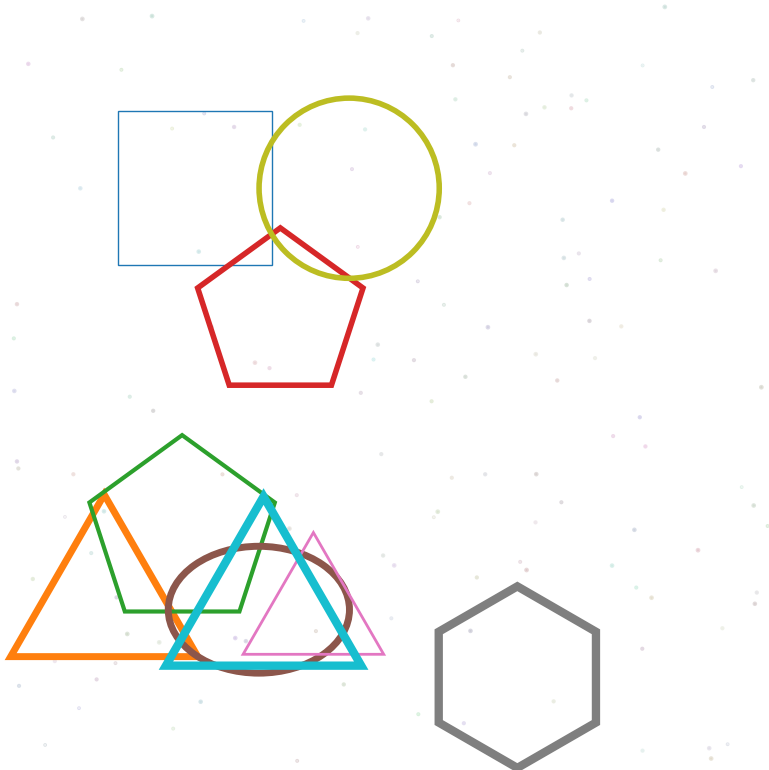[{"shape": "square", "thickness": 0.5, "radius": 0.5, "center": [0.254, 0.756]}, {"shape": "triangle", "thickness": 2.5, "radius": 0.7, "center": [0.135, 0.217]}, {"shape": "pentagon", "thickness": 1.5, "radius": 0.63, "center": [0.237, 0.308]}, {"shape": "pentagon", "thickness": 2, "radius": 0.56, "center": [0.364, 0.591]}, {"shape": "oval", "thickness": 2.5, "radius": 0.59, "center": [0.336, 0.208]}, {"shape": "triangle", "thickness": 1, "radius": 0.53, "center": [0.407, 0.203]}, {"shape": "hexagon", "thickness": 3, "radius": 0.59, "center": [0.672, 0.121]}, {"shape": "circle", "thickness": 2, "radius": 0.59, "center": [0.453, 0.756]}, {"shape": "triangle", "thickness": 3, "radius": 0.73, "center": [0.342, 0.209]}]